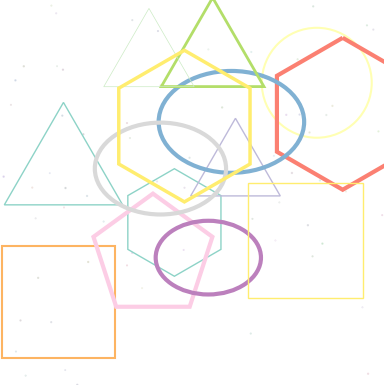[{"shape": "triangle", "thickness": 1, "radius": 0.89, "center": [0.165, 0.557]}, {"shape": "hexagon", "thickness": 1, "radius": 0.7, "center": [0.453, 0.422]}, {"shape": "circle", "thickness": 1.5, "radius": 0.71, "center": [0.823, 0.785]}, {"shape": "triangle", "thickness": 1, "radius": 0.67, "center": [0.612, 0.558]}, {"shape": "hexagon", "thickness": 3, "radius": 0.99, "center": [0.89, 0.704]}, {"shape": "oval", "thickness": 3, "radius": 0.94, "center": [0.601, 0.683]}, {"shape": "square", "thickness": 1.5, "radius": 0.73, "center": [0.152, 0.215]}, {"shape": "triangle", "thickness": 2, "radius": 0.77, "center": [0.552, 0.852]}, {"shape": "pentagon", "thickness": 3, "radius": 0.81, "center": [0.397, 0.335]}, {"shape": "oval", "thickness": 3, "radius": 0.85, "center": [0.417, 0.562]}, {"shape": "oval", "thickness": 3, "radius": 0.68, "center": [0.541, 0.331]}, {"shape": "triangle", "thickness": 0.5, "radius": 0.68, "center": [0.387, 0.843]}, {"shape": "hexagon", "thickness": 2.5, "radius": 0.98, "center": [0.479, 0.672]}, {"shape": "square", "thickness": 1, "radius": 0.74, "center": [0.793, 0.375]}]